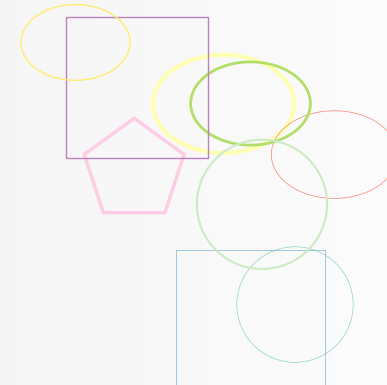[{"shape": "circle", "thickness": 0.5, "radius": 0.75, "center": [0.761, 0.209]}, {"shape": "oval", "thickness": 3, "radius": 0.91, "center": [0.577, 0.73]}, {"shape": "oval", "thickness": 0.5, "radius": 0.81, "center": [0.863, 0.598]}, {"shape": "square", "thickness": 0.5, "radius": 0.96, "center": [0.647, 0.159]}, {"shape": "oval", "thickness": 2, "radius": 0.77, "center": [0.647, 0.731]}, {"shape": "pentagon", "thickness": 2.5, "radius": 0.68, "center": [0.346, 0.557]}, {"shape": "square", "thickness": 1, "radius": 0.92, "center": [0.354, 0.772]}, {"shape": "circle", "thickness": 1.5, "radius": 0.84, "center": [0.676, 0.469]}, {"shape": "oval", "thickness": 1, "radius": 0.7, "center": [0.195, 0.89]}]